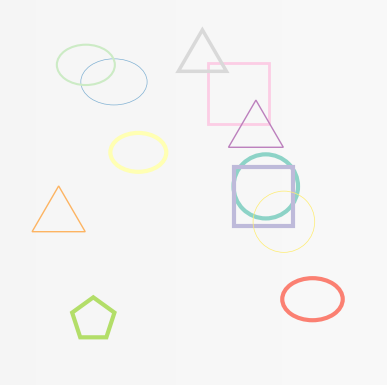[{"shape": "circle", "thickness": 3, "radius": 0.42, "center": [0.686, 0.516]}, {"shape": "oval", "thickness": 3, "radius": 0.36, "center": [0.357, 0.604]}, {"shape": "square", "thickness": 3, "radius": 0.38, "center": [0.679, 0.49]}, {"shape": "oval", "thickness": 3, "radius": 0.39, "center": [0.806, 0.223]}, {"shape": "oval", "thickness": 0.5, "radius": 0.43, "center": [0.294, 0.787]}, {"shape": "triangle", "thickness": 1, "radius": 0.4, "center": [0.151, 0.438]}, {"shape": "pentagon", "thickness": 3, "radius": 0.29, "center": [0.241, 0.17]}, {"shape": "square", "thickness": 2, "radius": 0.39, "center": [0.616, 0.757]}, {"shape": "triangle", "thickness": 2.5, "radius": 0.36, "center": [0.522, 0.851]}, {"shape": "triangle", "thickness": 1, "radius": 0.41, "center": [0.66, 0.658]}, {"shape": "oval", "thickness": 1.5, "radius": 0.37, "center": [0.222, 0.832]}, {"shape": "circle", "thickness": 0.5, "radius": 0.4, "center": [0.733, 0.424]}]